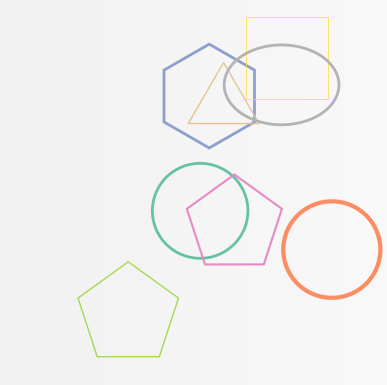[{"shape": "circle", "thickness": 2, "radius": 0.62, "center": [0.517, 0.452]}, {"shape": "circle", "thickness": 3, "radius": 0.63, "center": [0.856, 0.352]}, {"shape": "hexagon", "thickness": 2, "radius": 0.67, "center": [0.54, 0.751]}, {"shape": "pentagon", "thickness": 1.5, "radius": 0.65, "center": [0.605, 0.418]}, {"shape": "pentagon", "thickness": 1, "radius": 0.68, "center": [0.331, 0.184]}, {"shape": "square", "thickness": 0.5, "radius": 0.53, "center": [0.742, 0.849]}, {"shape": "triangle", "thickness": 1, "radius": 0.53, "center": [0.577, 0.732]}, {"shape": "oval", "thickness": 2, "radius": 0.74, "center": [0.727, 0.78]}]